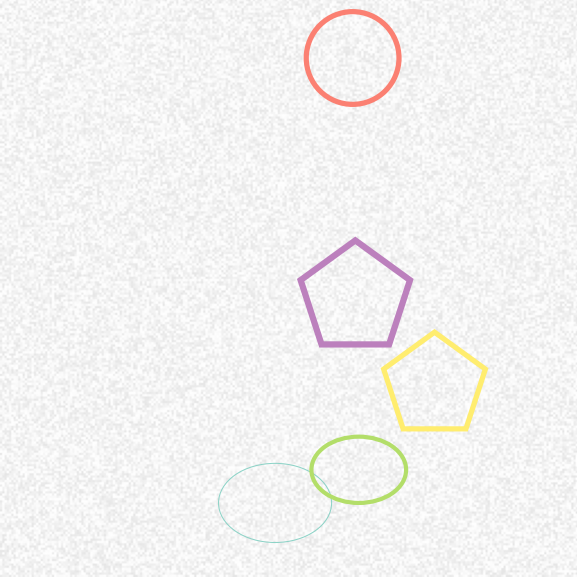[{"shape": "oval", "thickness": 0.5, "radius": 0.49, "center": [0.476, 0.128]}, {"shape": "circle", "thickness": 2.5, "radius": 0.4, "center": [0.611, 0.899]}, {"shape": "oval", "thickness": 2, "radius": 0.41, "center": [0.621, 0.186]}, {"shape": "pentagon", "thickness": 3, "radius": 0.5, "center": [0.615, 0.483]}, {"shape": "pentagon", "thickness": 2.5, "radius": 0.46, "center": [0.752, 0.331]}]